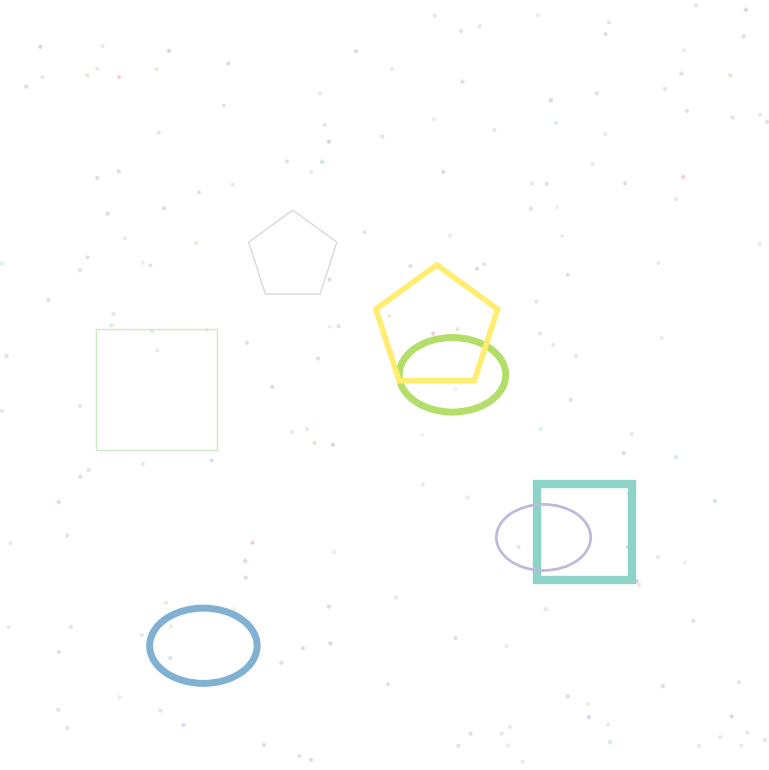[{"shape": "square", "thickness": 3, "radius": 0.31, "center": [0.759, 0.31]}, {"shape": "oval", "thickness": 1, "radius": 0.31, "center": [0.706, 0.302]}, {"shape": "oval", "thickness": 2.5, "radius": 0.35, "center": [0.264, 0.161]}, {"shape": "oval", "thickness": 2.5, "radius": 0.35, "center": [0.588, 0.513]}, {"shape": "pentagon", "thickness": 0.5, "radius": 0.3, "center": [0.38, 0.667]}, {"shape": "square", "thickness": 0.5, "radius": 0.39, "center": [0.203, 0.494]}, {"shape": "pentagon", "thickness": 2, "radius": 0.42, "center": [0.567, 0.573]}]